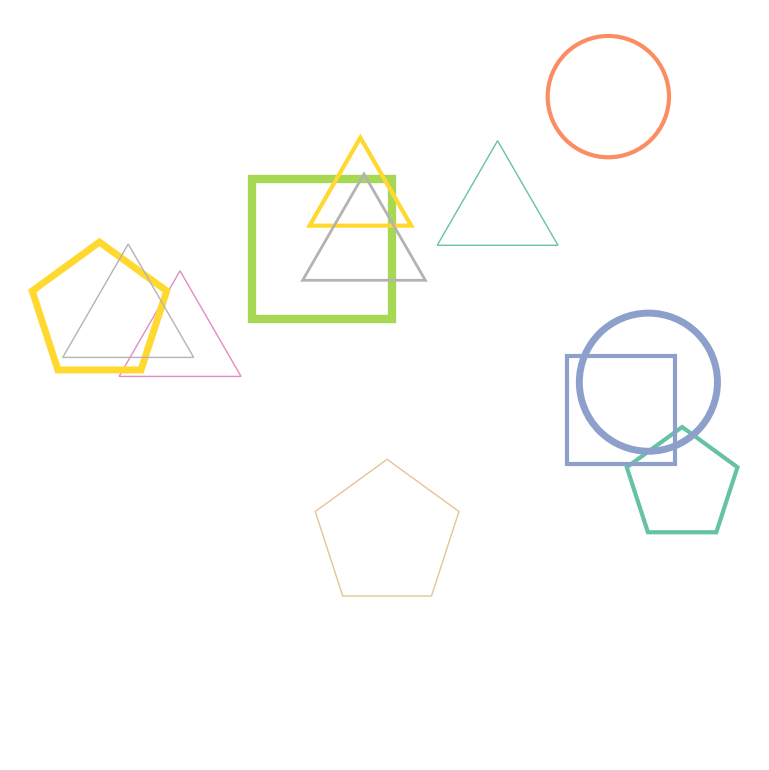[{"shape": "pentagon", "thickness": 1.5, "radius": 0.38, "center": [0.886, 0.37]}, {"shape": "triangle", "thickness": 0.5, "radius": 0.45, "center": [0.646, 0.727]}, {"shape": "circle", "thickness": 1.5, "radius": 0.39, "center": [0.79, 0.875]}, {"shape": "square", "thickness": 1.5, "radius": 0.35, "center": [0.807, 0.468]}, {"shape": "circle", "thickness": 2.5, "radius": 0.45, "center": [0.842, 0.504]}, {"shape": "triangle", "thickness": 0.5, "radius": 0.46, "center": [0.234, 0.557]}, {"shape": "square", "thickness": 3, "radius": 0.45, "center": [0.418, 0.677]}, {"shape": "pentagon", "thickness": 2.5, "radius": 0.46, "center": [0.129, 0.594]}, {"shape": "triangle", "thickness": 1.5, "radius": 0.38, "center": [0.468, 0.745]}, {"shape": "pentagon", "thickness": 0.5, "radius": 0.49, "center": [0.503, 0.305]}, {"shape": "triangle", "thickness": 0.5, "radius": 0.49, "center": [0.167, 0.585]}, {"shape": "triangle", "thickness": 1, "radius": 0.46, "center": [0.473, 0.682]}]